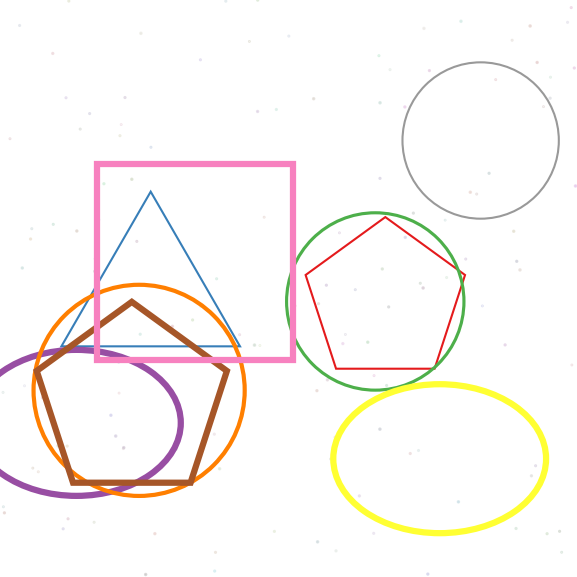[{"shape": "pentagon", "thickness": 1, "radius": 0.73, "center": [0.667, 0.478]}, {"shape": "triangle", "thickness": 1, "radius": 0.89, "center": [0.261, 0.489]}, {"shape": "circle", "thickness": 1.5, "radius": 0.77, "center": [0.65, 0.477]}, {"shape": "oval", "thickness": 3, "radius": 0.9, "center": [0.132, 0.267]}, {"shape": "circle", "thickness": 2, "radius": 0.91, "center": [0.241, 0.323]}, {"shape": "oval", "thickness": 3, "radius": 0.92, "center": [0.761, 0.205]}, {"shape": "pentagon", "thickness": 3, "radius": 0.87, "center": [0.228, 0.303]}, {"shape": "square", "thickness": 3, "radius": 0.85, "center": [0.337, 0.545]}, {"shape": "circle", "thickness": 1, "radius": 0.68, "center": [0.832, 0.756]}]